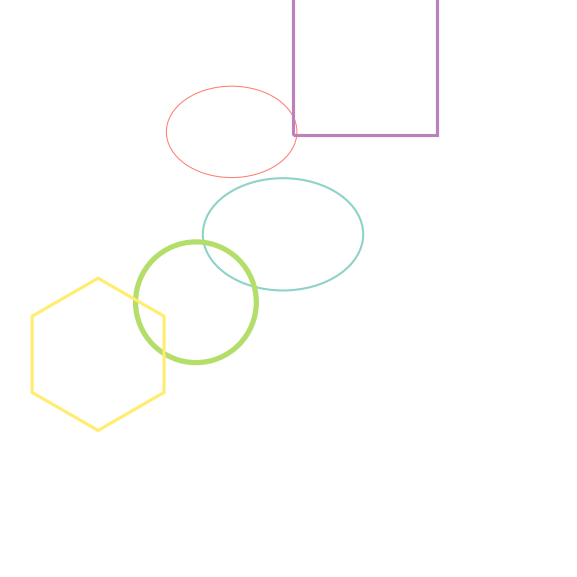[{"shape": "oval", "thickness": 1, "radius": 0.69, "center": [0.49, 0.593]}, {"shape": "oval", "thickness": 0.5, "radius": 0.57, "center": [0.401, 0.771]}, {"shape": "circle", "thickness": 2.5, "radius": 0.52, "center": [0.339, 0.476]}, {"shape": "square", "thickness": 1.5, "radius": 0.62, "center": [0.632, 0.889]}, {"shape": "hexagon", "thickness": 1.5, "radius": 0.66, "center": [0.17, 0.386]}]